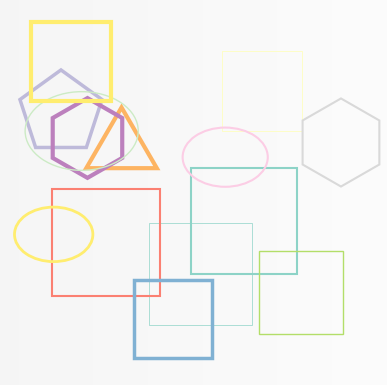[{"shape": "square", "thickness": 1.5, "radius": 0.69, "center": [0.63, 0.426]}, {"shape": "square", "thickness": 0.5, "radius": 0.66, "center": [0.518, 0.288]}, {"shape": "square", "thickness": 0.5, "radius": 0.52, "center": [0.677, 0.763]}, {"shape": "pentagon", "thickness": 2.5, "radius": 0.56, "center": [0.157, 0.707]}, {"shape": "square", "thickness": 1.5, "radius": 0.69, "center": [0.273, 0.371]}, {"shape": "square", "thickness": 2.5, "radius": 0.5, "center": [0.446, 0.172]}, {"shape": "triangle", "thickness": 3, "radius": 0.53, "center": [0.314, 0.616]}, {"shape": "square", "thickness": 1, "radius": 0.54, "center": [0.777, 0.241]}, {"shape": "oval", "thickness": 1.5, "radius": 0.55, "center": [0.581, 0.592]}, {"shape": "hexagon", "thickness": 1.5, "radius": 0.57, "center": [0.88, 0.63]}, {"shape": "hexagon", "thickness": 3, "radius": 0.52, "center": [0.226, 0.642]}, {"shape": "oval", "thickness": 1, "radius": 0.73, "center": [0.211, 0.66]}, {"shape": "oval", "thickness": 2, "radius": 0.51, "center": [0.139, 0.391]}, {"shape": "square", "thickness": 3, "radius": 0.51, "center": [0.183, 0.841]}]